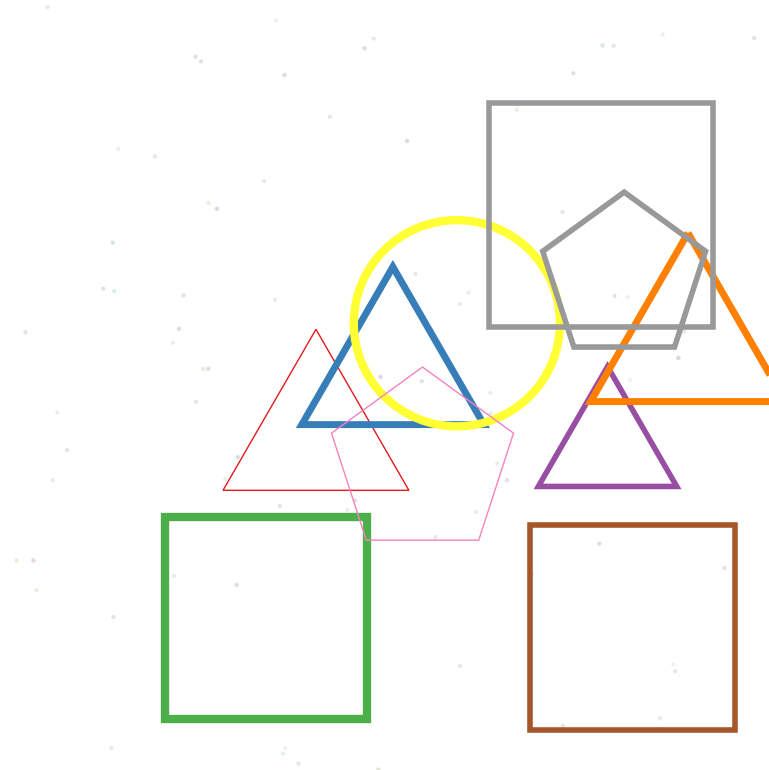[{"shape": "triangle", "thickness": 0.5, "radius": 0.7, "center": [0.41, 0.433]}, {"shape": "triangle", "thickness": 2.5, "radius": 0.68, "center": [0.51, 0.517]}, {"shape": "square", "thickness": 3, "radius": 0.65, "center": [0.346, 0.197]}, {"shape": "triangle", "thickness": 2, "radius": 0.52, "center": [0.789, 0.42]}, {"shape": "triangle", "thickness": 2.5, "radius": 0.73, "center": [0.894, 0.551]}, {"shape": "circle", "thickness": 3, "radius": 0.67, "center": [0.593, 0.58]}, {"shape": "square", "thickness": 2, "radius": 0.67, "center": [0.821, 0.185]}, {"shape": "pentagon", "thickness": 0.5, "radius": 0.62, "center": [0.549, 0.399]}, {"shape": "pentagon", "thickness": 2, "radius": 0.56, "center": [0.811, 0.639]}, {"shape": "square", "thickness": 2, "radius": 0.73, "center": [0.78, 0.721]}]